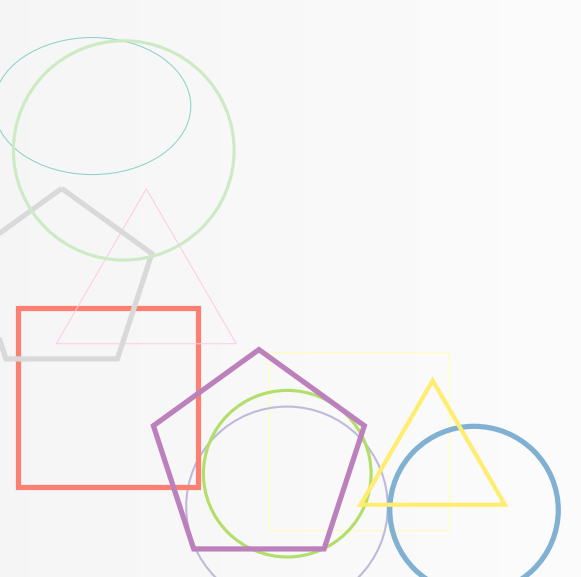[{"shape": "oval", "thickness": 0.5, "radius": 0.85, "center": [0.159, 0.815]}, {"shape": "square", "thickness": 0.5, "radius": 0.77, "center": [0.618, 0.236]}, {"shape": "circle", "thickness": 1, "radius": 0.87, "center": [0.494, 0.122]}, {"shape": "square", "thickness": 2.5, "radius": 0.77, "center": [0.186, 0.311]}, {"shape": "circle", "thickness": 2.5, "radius": 0.72, "center": [0.816, 0.116]}, {"shape": "circle", "thickness": 1.5, "radius": 0.72, "center": [0.494, 0.179]}, {"shape": "triangle", "thickness": 0.5, "radius": 0.89, "center": [0.252, 0.493]}, {"shape": "pentagon", "thickness": 2.5, "radius": 0.82, "center": [0.106, 0.51]}, {"shape": "pentagon", "thickness": 2.5, "radius": 0.95, "center": [0.445, 0.203]}, {"shape": "circle", "thickness": 1.5, "radius": 0.95, "center": [0.213, 0.739]}, {"shape": "triangle", "thickness": 2, "radius": 0.72, "center": [0.745, 0.197]}]